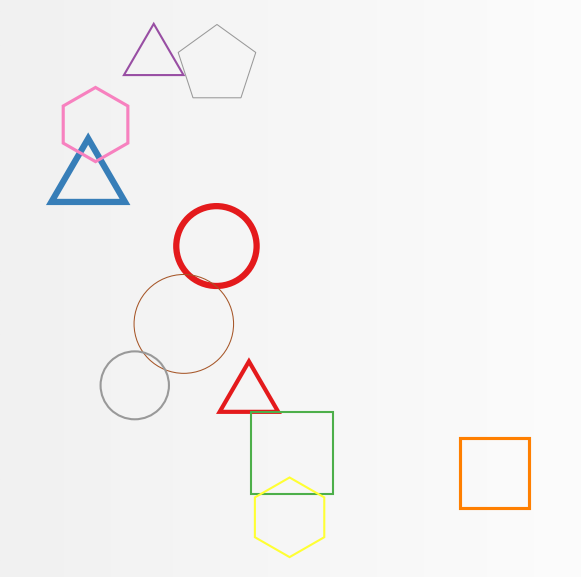[{"shape": "circle", "thickness": 3, "radius": 0.35, "center": [0.372, 0.573]}, {"shape": "triangle", "thickness": 2, "radius": 0.29, "center": [0.428, 0.315]}, {"shape": "triangle", "thickness": 3, "radius": 0.37, "center": [0.152, 0.686]}, {"shape": "square", "thickness": 1, "radius": 0.36, "center": [0.503, 0.214]}, {"shape": "triangle", "thickness": 1, "radius": 0.3, "center": [0.264, 0.899]}, {"shape": "square", "thickness": 1.5, "radius": 0.3, "center": [0.851, 0.18]}, {"shape": "hexagon", "thickness": 1, "radius": 0.34, "center": [0.498, 0.103]}, {"shape": "circle", "thickness": 0.5, "radius": 0.43, "center": [0.316, 0.438]}, {"shape": "hexagon", "thickness": 1.5, "radius": 0.32, "center": [0.164, 0.783]}, {"shape": "pentagon", "thickness": 0.5, "radius": 0.35, "center": [0.373, 0.887]}, {"shape": "circle", "thickness": 1, "radius": 0.29, "center": [0.232, 0.332]}]